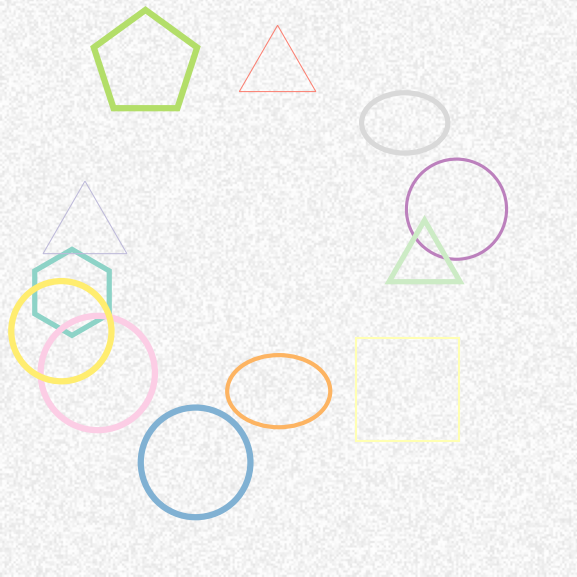[{"shape": "hexagon", "thickness": 2.5, "radius": 0.37, "center": [0.125, 0.493]}, {"shape": "square", "thickness": 1, "radius": 0.45, "center": [0.706, 0.325]}, {"shape": "triangle", "thickness": 0.5, "radius": 0.42, "center": [0.147, 0.602]}, {"shape": "triangle", "thickness": 0.5, "radius": 0.38, "center": [0.481, 0.879]}, {"shape": "circle", "thickness": 3, "radius": 0.47, "center": [0.339, 0.198]}, {"shape": "oval", "thickness": 2, "radius": 0.45, "center": [0.483, 0.322]}, {"shape": "pentagon", "thickness": 3, "radius": 0.47, "center": [0.252, 0.888]}, {"shape": "circle", "thickness": 3, "radius": 0.49, "center": [0.169, 0.353]}, {"shape": "oval", "thickness": 2.5, "radius": 0.37, "center": [0.701, 0.786]}, {"shape": "circle", "thickness": 1.5, "radius": 0.43, "center": [0.79, 0.637]}, {"shape": "triangle", "thickness": 2.5, "radius": 0.36, "center": [0.735, 0.547]}, {"shape": "circle", "thickness": 3, "radius": 0.43, "center": [0.106, 0.426]}]